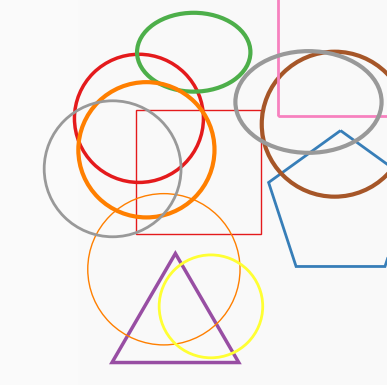[{"shape": "square", "thickness": 1, "radius": 0.81, "center": [0.513, 0.552]}, {"shape": "circle", "thickness": 2.5, "radius": 0.83, "center": [0.359, 0.693]}, {"shape": "pentagon", "thickness": 2, "radius": 0.98, "center": [0.879, 0.466]}, {"shape": "oval", "thickness": 3, "radius": 0.73, "center": [0.5, 0.864]}, {"shape": "triangle", "thickness": 2.5, "radius": 0.94, "center": [0.453, 0.153]}, {"shape": "circle", "thickness": 1, "radius": 0.98, "center": [0.423, 0.301]}, {"shape": "circle", "thickness": 3, "radius": 0.88, "center": [0.378, 0.611]}, {"shape": "circle", "thickness": 2, "radius": 0.67, "center": [0.544, 0.204]}, {"shape": "circle", "thickness": 3, "radius": 0.94, "center": [0.864, 0.677]}, {"shape": "square", "thickness": 2, "radius": 0.79, "center": [0.877, 0.857]}, {"shape": "circle", "thickness": 2, "radius": 0.88, "center": [0.291, 0.562]}, {"shape": "oval", "thickness": 3, "radius": 0.94, "center": [0.796, 0.735]}]